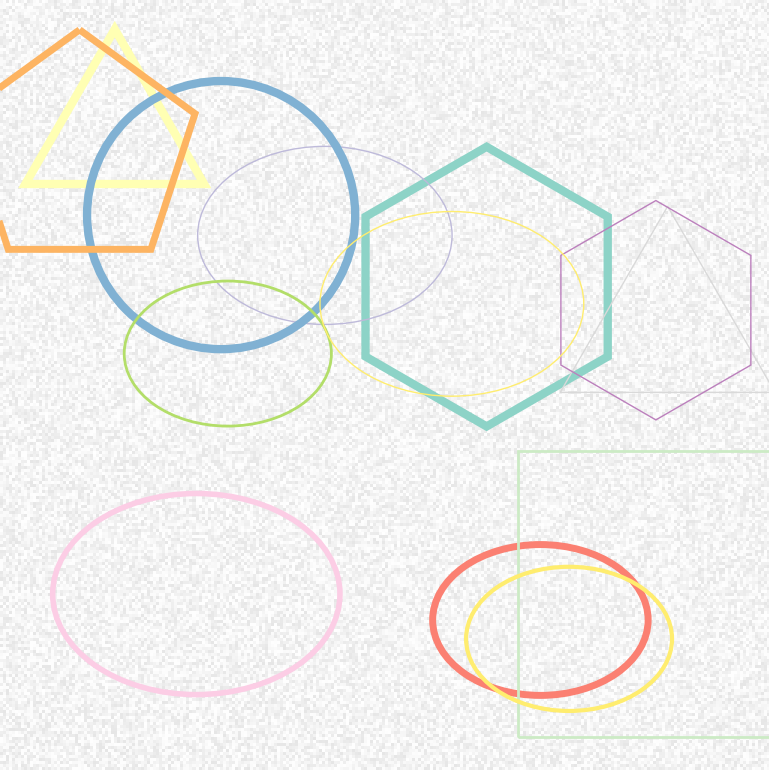[{"shape": "hexagon", "thickness": 3, "radius": 0.91, "center": [0.632, 0.628]}, {"shape": "triangle", "thickness": 3, "radius": 0.67, "center": [0.149, 0.828]}, {"shape": "oval", "thickness": 0.5, "radius": 0.83, "center": [0.422, 0.694]}, {"shape": "oval", "thickness": 2.5, "radius": 0.7, "center": [0.702, 0.195]}, {"shape": "circle", "thickness": 3, "radius": 0.87, "center": [0.287, 0.721]}, {"shape": "pentagon", "thickness": 2.5, "radius": 0.79, "center": [0.103, 0.804]}, {"shape": "oval", "thickness": 1, "radius": 0.67, "center": [0.296, 0.541]}, {"shape": "oval", "thickness": 2, "radius": 0.93, "center": [0.255, 0.229]}, {"shape": "triangle", "thickness": 0.5, "radius": 0.81, "center": [0.867, 0.571]}, {"shape": "hexagon", "thickness": 0.5, "radius": 0.71, "center": [0.852, 0.597]}, {"shape": "square", "thickness": 1, "radius": 0.93, "center": [0.859, 0.228]}, {"shape": "oval", "thickness": 1.5, "radius": 0.67, "center": [0.739, 0.17]}, {"shape": "oval", "thickness": 0.5, "radius": 0.86, "center": [0.587, 0.605]}]